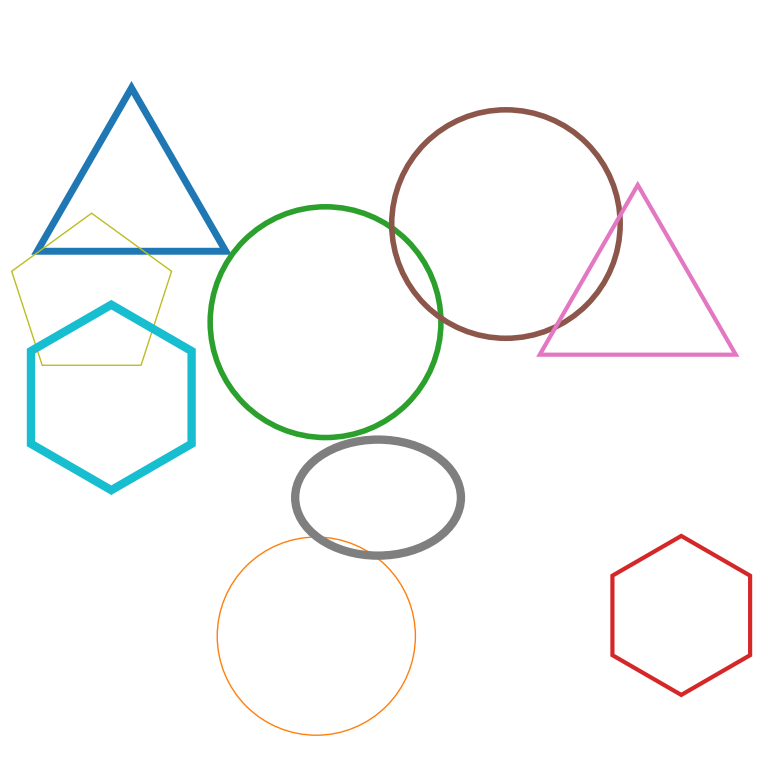[{"shape": "triangle", "thickness": 2.5, "radius": 0.71, "center": [0.171, 0.744]}, {"shape": "circle", "thickness": 0.5, "radius": 0.64, "center": [0.411, 0.174]}, {"shape": "circle", "thickness": 2, "radius": 0.75, "center": [0.423, 0.582]}, {"shape": "hexagon", "thickness": 1.5, "radius": 0.52, "center": [0.885, 0.201]}, {"shape": "circle", "thickness": 2, "radius": 0.74, "center": [0.657, 0.709]}, {"shape": "triangle", "thickness": 1.5, "radius": 0.73, "center": [0.828, 0.613]}, {"shape": "oval", "thickness": 3, "radius": 0.54, "center": [0.491, 0.354]}, {"shape": "pentagon", "thickness": 0.5, "radius": 0.55, "center": [0.119, 0.614]}, {"shape": "hexagon", "thickness": 3, "radius": 0.6, "center": [0.145, 0.484]}]